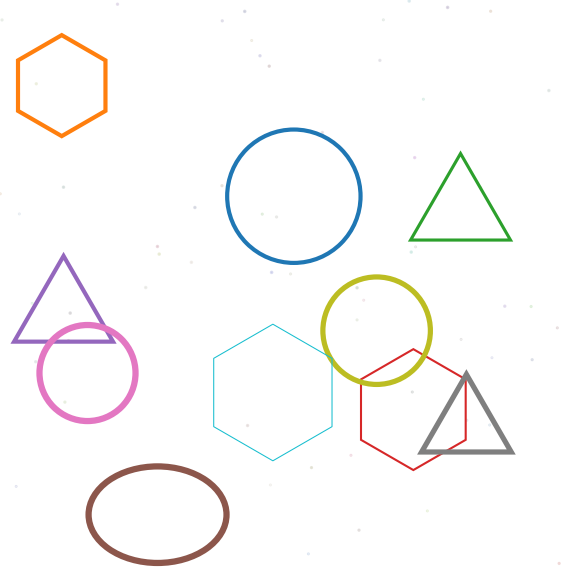[{"shape": "circle", "thickness": 2, "radius": 0.58, "center": [0.509, 0.659]}, {"shape": "hexagon", "thickness": 2, "radius": 0.44, "center": [0.107, 0.851]}, {"shape": "triangle", "thickness": 1.5, "radius": 0.5, "center": [0.797, 0.633]}, {"shape": "hexagon", "thickness": 1, "radius": 0.52, "center": [0.716, 0.29]}, {"shape": "triangle", "thickness": 2, "radius": 0.49, "center": [0.11, 0.457]}, {"shape": "oval", "thickness": 3, "radius": 0.6, "center": [0.273, 0.108]}, {"shape": "circle", "thickness": 3, "radius": 0.42, "center": [0.152, 0.353]}, {"shape": "triangle", "thickness": 2.5, "radius": 0.45, "center": [0.808, 0.261]}, {"shape": "circle", "thickness": 2.5, "radius": 0.47, "center": [0.652, 0.427]}, {"shape": "hexagon", "thickness": 0.5, "radius": 0.59, "center": [0.472, 0.319]}]